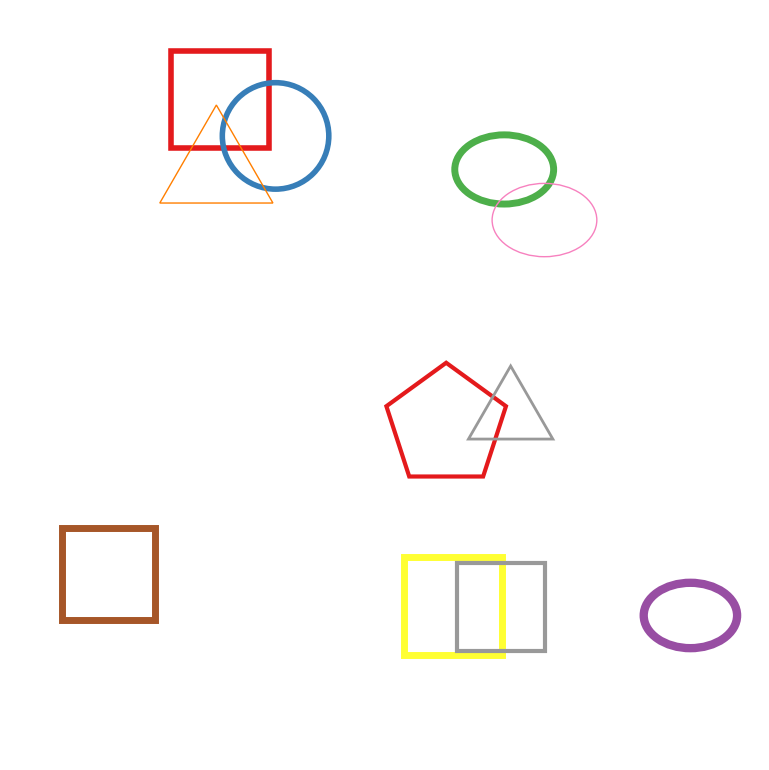[{"shape": "pentagon", "thickness": 1.5, "radius": 0.41, "center": [0.579, 0.447]}, {"shape": "square", "thickness": 2, "radius": 0.32, "center": [0.286, 0.87]}, {"shape": "circle", "thickness": 2, "radius": 0.35, "center": [0.358, 0.823]}, {"shape": "oval", "thickness": 2.5, "radius": 0.32, "center": [0.655, 0.78]}, {"shape": "oval", "thickness": 3, "radius": 0.3, "center": [0.897, 0.201]}, {"shape": "triangle", "thickness": 0.5, "radius": 0.42, "center": [0.281, 0.779]}, {"shape": "square", "thickness": 2.5, "radius": 0.32, "center": [0.588, 0.214]}, {"shape": "square", "thickness": 2.5, "radius": 0.3, "center": [0.141, 0.254]}, {"shape": "oval", "thickness": 0.5, "radius": 0.34, "center": [0.707, 0.714]}, {"shape": "triangle", "thickness": 1, "radius": 0.32, "center": [0.663, 0.461]}, {"shape": "square", "thickness": 1.5, "radius": 0.29, "center": [0.65, 0.211]}]